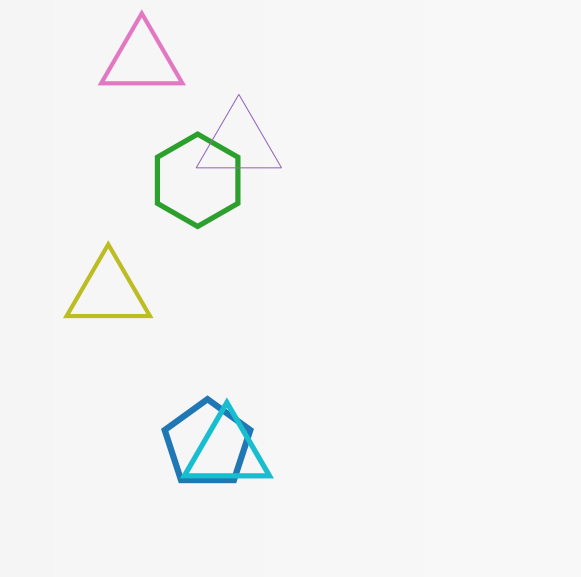[{"shape": "pentagon", "thickness": 3, "radius": 0.39, "center": [0.357, 0.23]}, {"shape": "hexagon", "thickness": 2.5, "radius": 0.4, "center": [0.34, 0.687]}, {"shape": "triangle", "thickness": 0.5, "radius": 0.42, "center": [0.411, 0.751]}, {"shape": "triangle", "thickness": 2, "radius": 0.4, "center": [0.244, 0.895]}, {"shape": "triangle", "thickness": 2, "radius": 0.41, "center": [0.186, 0.493]}, {"shape": "triangle", "thickness": 2.5, "radius": 0.42, "center": [0.39, 0.217]}]